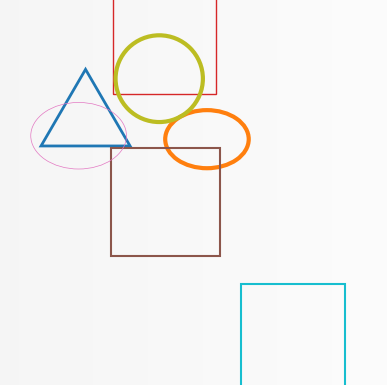[{"shape": "triangle", "thickness": 2, "radius": 0.66, "center": [0.221, 0.687]}, {"shape": "oval", "thickness": 3, "radius": 0.54, "center": [0.534, 0.639]}, {"shape": "square", "thickness": 1, "radius": 0.67, "center": [0.425, 0.888]}, {"shape": "square", "thickness": 1.5, "radius": 0.7, "center": [0.427, 0.476]}, {"shape": "oval", "thickness": 0.5, "radius": 0.62, "center": [0.203, 0.647]}, {"shape": "circle", "thickness": 3, "radius": 0.56, "center": [0.411, 0.796]}, {"shape": "square", "thickness": 1.5, "radius": 0.67, "center": [0.756, 0.127]}]